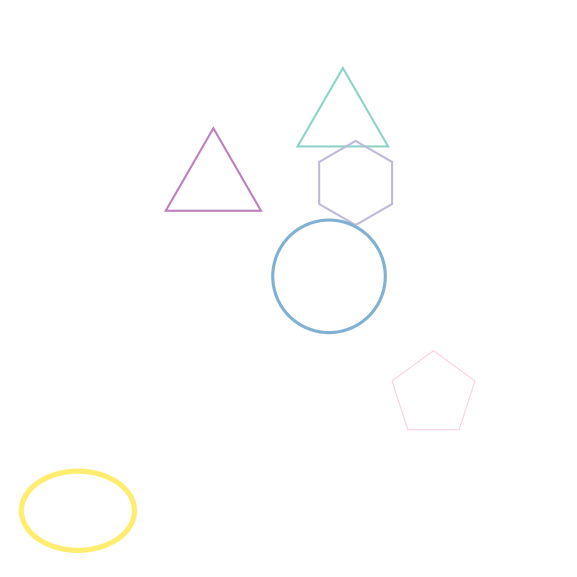[{"shape": "triangle", "thickness": 1, "radius": 0.45, "center": [0.594, 0.791]}, {"shape": "hexagon", "thickness": 1, "radius": 0.36, "center": [0.616, 0.682]}, {"shape": "circle", "thickness": 1.5, "radius": 0.49, "center": [0.57, 0.521]}, {"shape": "pentagon", "thickness": 0.5, "radius": 0.38, "center": [0.751, 0.316]}, {"shape": "triangle", "thickness": 1, "radius": 0.48, "center": [0.369, 0.682]}, {"shape": "oval", "thickness": 2.5, "radius": 0.49, "center": [0.135, 0.115]}]